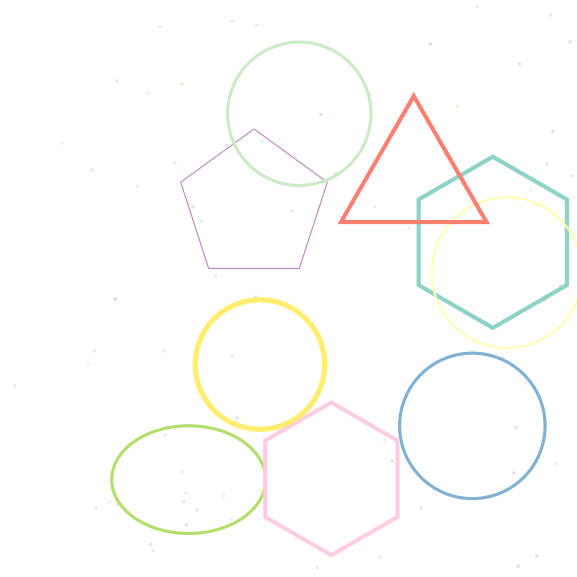[{"shape": "hexagon", "thickness": 2, "radius": 0.74, "center": [0.853, 0.58]}, {"shape": "circle", "thickness": 1, "radius": 0.65, "center": [0.878, 0.527]}, {"shape": "triangle", "thickness": 2, "radius": 0.73, "center": [0.716, 0.687]}, {"shape": "circle", "thickness": 1.5, "radius": 0.63, "center": [0.818, 0.262]}, {"shape": "oval", "thickness": 1.5, "radius": 0.67, "center": [0.327, 0.169]}, {"shape": "hexagon", "thickness": 2, "radius": 0.66, "center": [0.574, 0.17]}, {"shape": "pentagon", "thickness": 0.5, "radius": 0.67, "center": [0.44, 0.642]}, {"shape": "circle", "thickness": 1.5, "radius": 0.62, "center": [0.518, 0.802]}, {"shape": "circle", "thickness": 2.5, "radius": 0.56, "center": [0.45, 0.368]}]